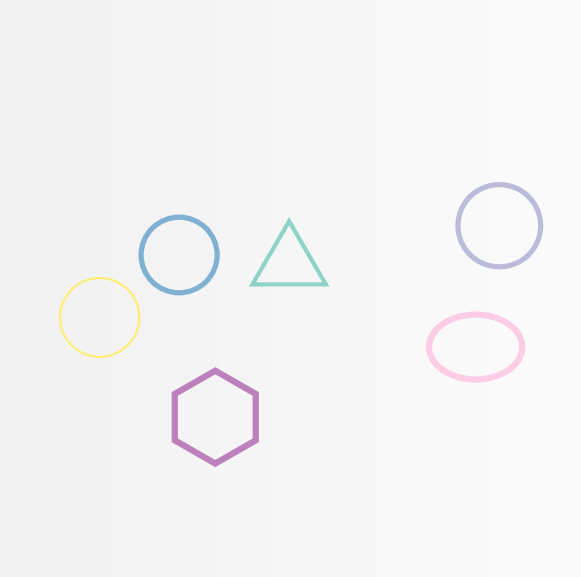[{"shape": "triangle", "thickness": 2, "radius": 0.36, "center": [0.497, 0.543]}, {"shape": "circle", "thickness": 2.5, "radius": 0.36, "center": [0.859, 0.608]}, {"shape": "circle", "thickness": 2.5, "radius": 0.33, "center": [0.308, 0.558]}, {"shape": "oval", "thickness": 3, "radius": 0.4, "center": [0.818, 0.398]}, {"shape": "hexagon", "thickness": 3, "radius": 0.4, "center": [0.37, 0.277]}, {"shape": "circle", "thickness": 1, "radius": 0.34, "center": [0.172, 0.45]}]